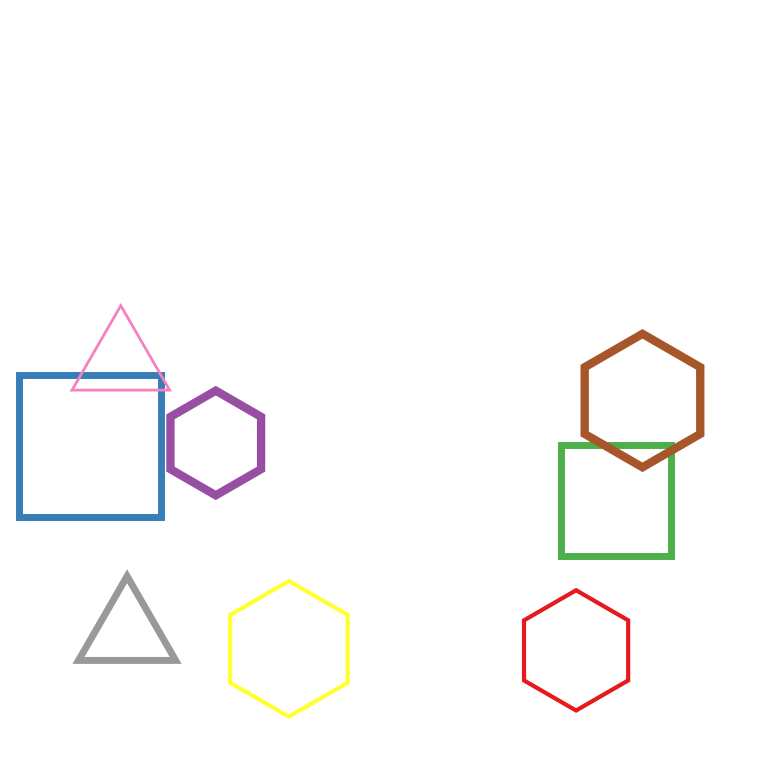[{"shape": "hexagon", "thickness": 1.5, "radius": 0.39, "center": [0.748, 0.155]}, {"shape": "square", "thickness": 2.5, "radius": 0.46, "center": [0.117, 0.42]}, {"shape": "square", "thickness": 2.5, "radius": 0.36, "center": [0.8, 0.35]}, {"shape": "hexagon", "thickness": 3, "radius": 0.34, "center": [0.28, 0.425]}, {"shape": "hexagon", "thickness": 1.5, "radius": 0.44, "center": [0.375, 0.157]}, {"shape": "hexagon", "thickness": 3, "radius": 0.43, "center": [0.834, 0.48]}, {"shape": "triangle", "thickness": 1, "radius": 0.37, "center": [0.157, 0.53]}, {"shape": "triangle", "thickness": 2.5, "radius": 0.36, "center": [0.165, 0.179]}]